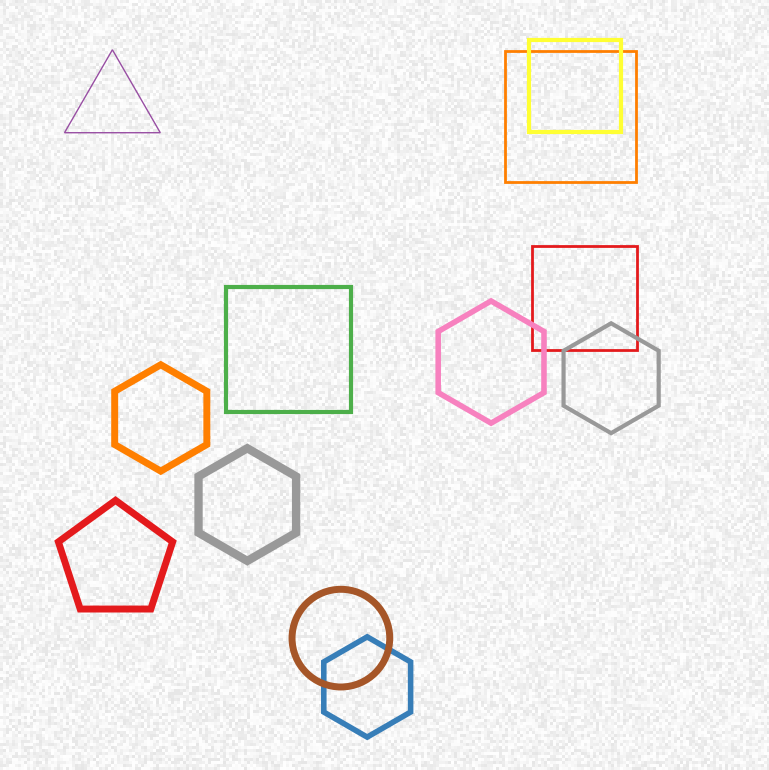[{"shape": "square", "thickness": 1, "radius": 0.34, "center": [0.759, 0.613]}, {"shape": "pentagon", "thickness": 2.5, "radius": 0.39, "center": [0.15, 0.272]}, {"shape": "hexagon", "thickness": 2, "radius": 0.33, "center": [0.477, 0.108]}, {"shape": "square", "thickness": 1.5, "radius": 0.41, "center": [0.375, 0.546]}, {"shape": "triangle", "thickness": 0.5, "radius": 0.36, "center": [0.146, 0.864]}, {"shape": "hexagon", "thickness": 2.5, "radius": 0.35, "center": [0.209, 0.457]}, {"shape": "square", "thickness": 1, "radius": 0.43, "center": [0.741, 0.848]}, {"shape": "square", "thickness": 1.5, "radius": 0.3, "center": [0.747, 0.888]}, {"shape": "circle", "thickness": 2.5, "radius": 0.32, "center": [0.443, 0.171]}, {"shape": "hexagon", "thickness": 2, "radius": 0.4, "center": [0.638, 0.53]}, {"shape": "hexagon", "thickness": 3, "radius": 0.37, "center": [0.321, 0.345]}, {"shape": "hexagon", "thickness": 1.5, "radius": 0.36, "center": [0.794, 0.509]}]